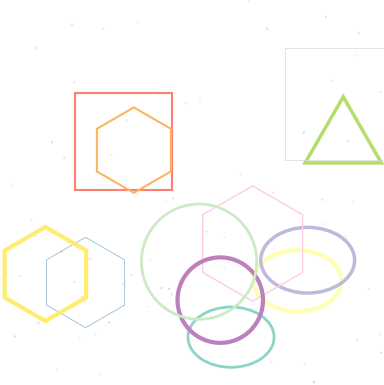[{"shape": "oval", "thickness": 2, "radius": 0.56, "center": [0.6, 0.124]}, {"shape": "oval", "thickness": 3, "radius": 0.57, "center": [0.773, 0.271]}, {"shape": "oval", "thickness": 2.5, "radius": 0.61, "center": [0.799, 0.324]}, {"shape": "square", "thickness": 1.5, "radius": 0.63, "center": [0.321, 0.633]}, {"shape": "hexagon", "thickness": 0.5, "radius": 0.59, "center": [0.222, 0.266]}, {"shape": "hexagon", "thickness": 1.5, "radius": 0.55, "center": [0.348, 0.61]}, {"shape": "triangle", "thickness": 2.5, "radius": 0.57, "center": [0.892, 0.634]}, {"shape": "hexagon", "thickness": 1, "radius": 0.75, "center": [0.656, 0.367]}, {"shape": "square", "thickness": 0.5, "radius": 0.72, "center": [0.885, 0.73]}, {"shape": "circle", "thickness": 3, "radius": 0.56, "center": [0.572, 0.22]}, {"shape": "circle", "thickness": 2, "radius": 0.75, "center": [0.517, 0.32]}, {"shape": "hexagon", "thickness": 3, "radius": 0.61, "center": [0.118, 0.288]}]